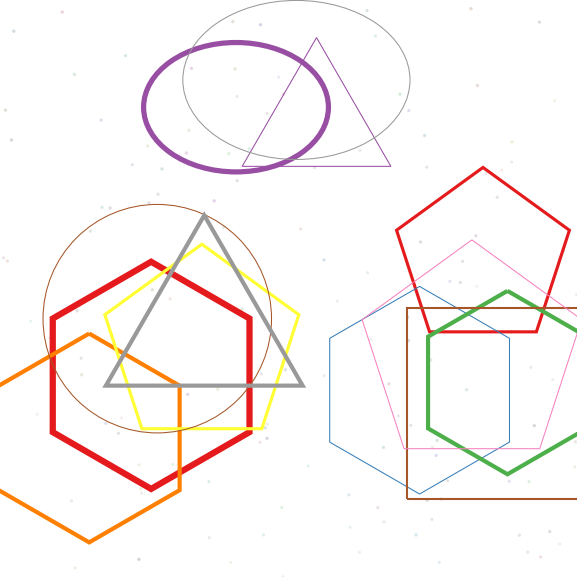[{"shape": "pentagon", "thickness": 1.5, "radius": 0.79, "center": [0.836, 0.552]}, {"shape": "hexagon", "thickness": 3, "radius": 0.98, "center": [0.262, 0.349]}, {"shape": "hexagon", "thickness": 0.5, "radius": 0.9, "center": [0.727, 0.323]}, {"shape": "hexagon", "thickness": 2, "radius": 0.79, "center": [0.879, 0.337]}, {"shape": "oval", "thickness": 2.5, "radius": 0.8, "center": [0.409, 0.813]}, {"shape": "triangle", "thickness": 0.5, "radius": 0.74, "center": [0.548, 0.785]}, {"shape": "hexagon", "thickness": 2, "radius": 0.9, "center": [0.154, 0.241]}, {"shape": "pentagon", "thickness": 1.5, "radius": 0.88, "center": [0.35, 0.4]}, {"shape": "square", "thickness": 1, "radius": 0.83, "center": [0.871, 0.3]}, {"shape": "circle", "thickness": 0.5, "radius": 0.99, "center": [0.272, 0.447]}, {"shape": "pentagon", "thickness": 0.5, "radius": 1.0, "center": [0.817, 0.384]}, {"shape": "triangle", "thickness": 2, "radius": 0.98, "center": [0.354, 0.43]}, {"shape": "oval", "thickness": 0.5, "radius": 0.98, "center": [0.513, 0.861]}]